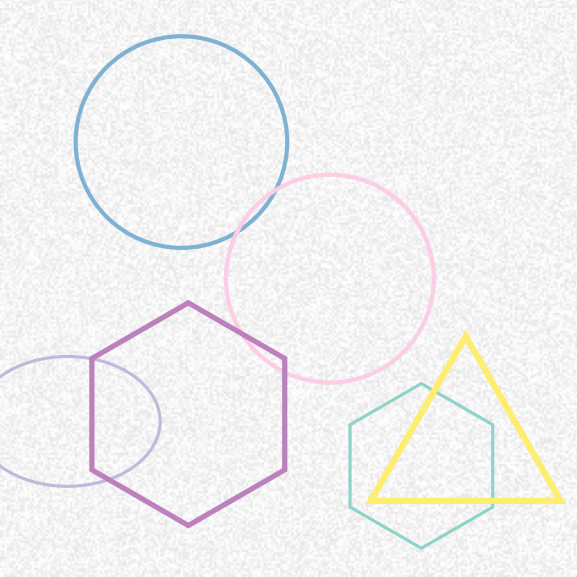[{"shape": "hexagon", "thickness": 1.5, "radius": 0.71, "center": [0.73, 0.192]}, {"shape": "oval", "thickness": 1.5, "radius": 0.8, "center": [0.117, 0.269]}, {"shape": "circle", "thickness": 2, "radius": 0.92, "center": [0.314, 0.753]}, {"shape": "circle", "thickness": 2, "radius": 0.9, "center": [0.571, 0.517]}, {"shape": "hexagon", "thickness": 2.5, "radius": 0.96, "center": [0.326, 0.282]}, {"shape": "triangle", "thickness": 3, "radius": 0.95, "center": [0.806, 0.227]}]